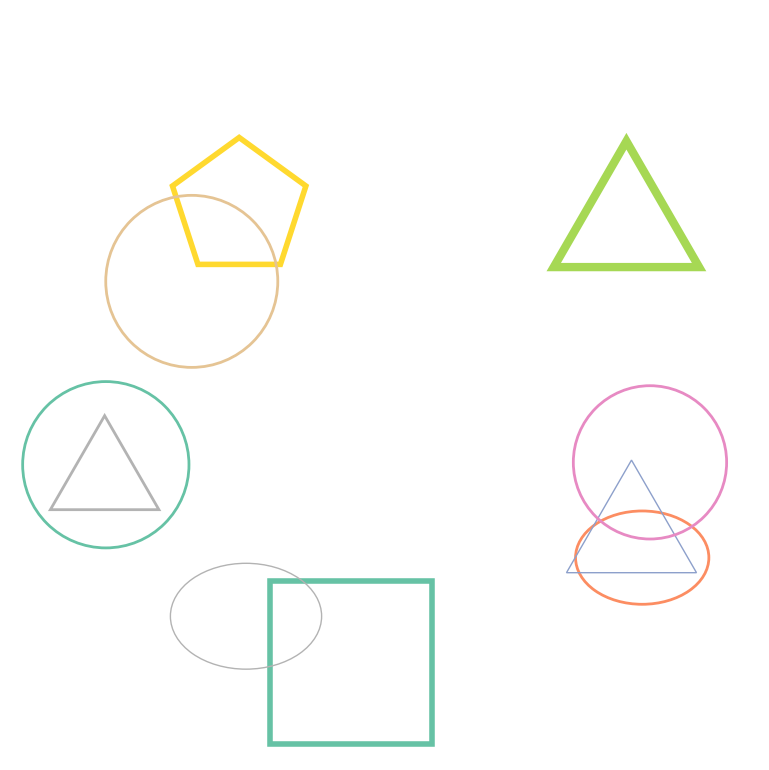[{"shape": "square", "thickness": 2, "radius": 0.53, "center": [0.456, 0.14]}, {"shape": "circle", "thickness": 1, "radius": 0.54, "center": [0.137, 0.396]}, {"shape": "oval", "thickness": 1, "radius": 0.43, "center": [0.834, 0.276]}, {"shape": "triangle", "thickness": 0.5, "radius": 0.49, "center": [0.82, 0.305]}, {"shape": "circle", "thickness": 1, "radius": 0.5, "center": [0.844, 0.4]}, {"shape": "triangle", "thickness": 3, "radius": 0.54, "center": [0.814, 0.708]}, {"shape": "pentagon", "thickness": 2, "radius": 0.46, "center": [0.311, 0.73]}, {"shape": "circle", "thickness": 1, "radius": 0.56, "center": [0.249, 0.635]}, {"shape": "triangle", "thickness": 1, "radius": 0.41, "center": [0.136, 0.379]}, {"shape": "oval", "thickness": 0.5, "radius": 0.49, "center": [0.319, 0.2]}]